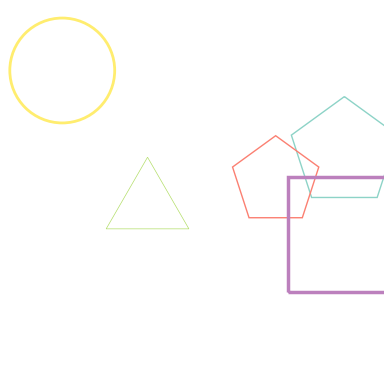[{"shape": "pentagon", "thickness": 1, "radius": 0.72, "center": [0.895, 0.604]}, {"shape": "pentagon", "thickness": 1, "radius": 0.59, "center": [0.716, 0.53]}, {"shape": "triangle", "thickness": 0.5, "radius": 0.62, "center": [0.383, 0.468]}, {"shape": "square", "thickness": 2.5, "radius": 0.75, "center": [0.899, 0.391]}, {"shape": "circle", "thickness": 2, "radius": 0.68, "center": [0.162, 0.817]}]